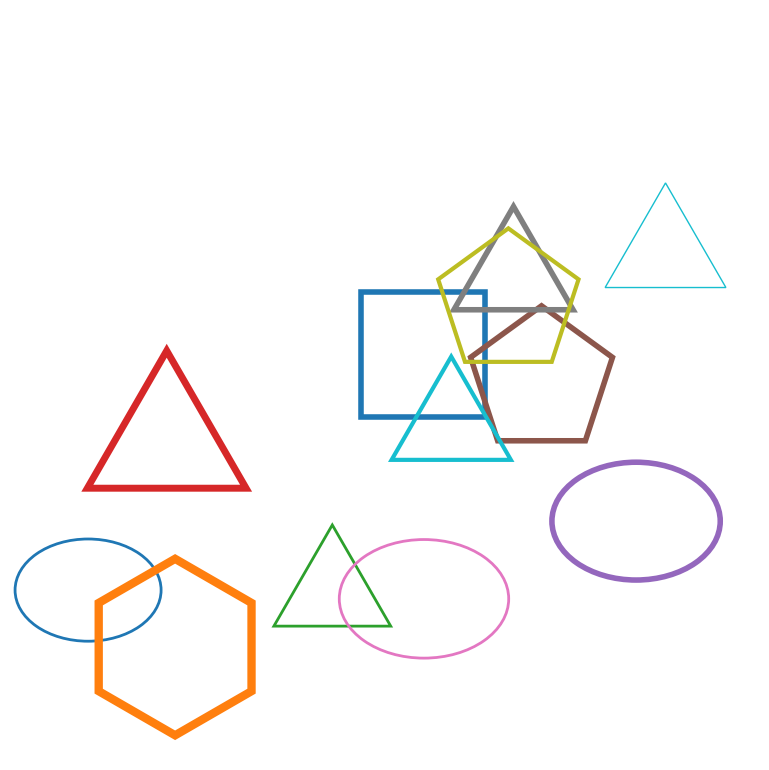[{"shape": "oval", "thickness": 1, "radius": 0.47, "center": [0.114, 0.234]}, {"shape": "square", "thickness": 2, "radius": 0.4, "center": [0.549, 0.539]}, {"shape": "hexagon", "thickness": 3, "radius": 0.57, "center": [0.227, 0.16]}, {"shape": "triangle", "thickness": 1, "radius": 0.44, "center": [0.432, 0.231]}, {"shape": "triangle", "thickness": 2.5, "radius": 0.6, "center": [0.217, 0.425]}, {"shape": "oval", "thickness": 2, "radius": 0.55, "center": [0.826, 0.323]}, {"shape": "pentagon", "thickness": 2, "radius": 0.48, "center": [0.703, 0.506]}, {"shape": "oval", "thickness": 1, "radius": 0.55, "center": [0.551, 0.222]}, {"shape": "triangle", "thickness": 2, "radius": 0.45, "center": [0.667, 0.642]}, {"shape": "pentagon", "thickness": 1.5, "radius": 0.48, "center": [0.66, 0.608]}, {"shape": "triangle", "thickness": 1.5, "radius": 0.45, "center": [0.586, 0.447]}, {"shape": "triangle", "thickness": 0.5, "radius": 0.45, "center": [0.864, 0.672]}]